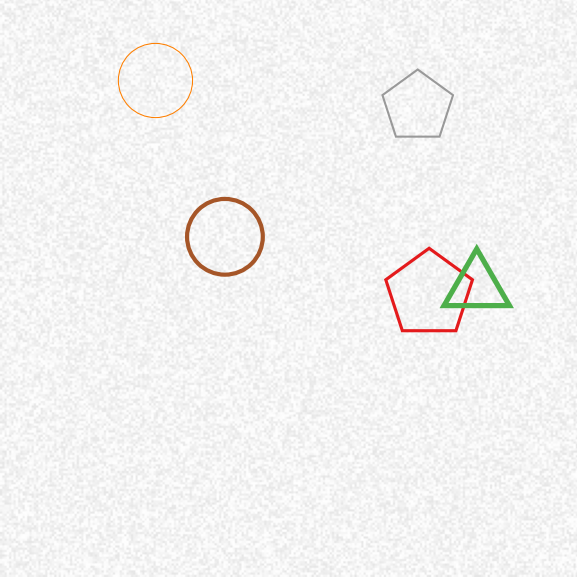[{"shape": "pentagon", "thickness": 1.5, "radius": 0.39, "center": [0.743, 0.49]}, {"shape": "triangle", "thickness": 2.5, "radius": 0.33, "center": [0.826, 0.503]}, {"shape": "circle", "thickness": 0.5, "radius": 0.32, "center": [0.269, 0.86]}, {"shape": "circle", "thickness": 2, "radius": 0.33, "center": [0.389, 0.589]}, {"shape": "pentagon", "thickness": 1, "radius": 0.32, "center": [0.723, 0.815]}]